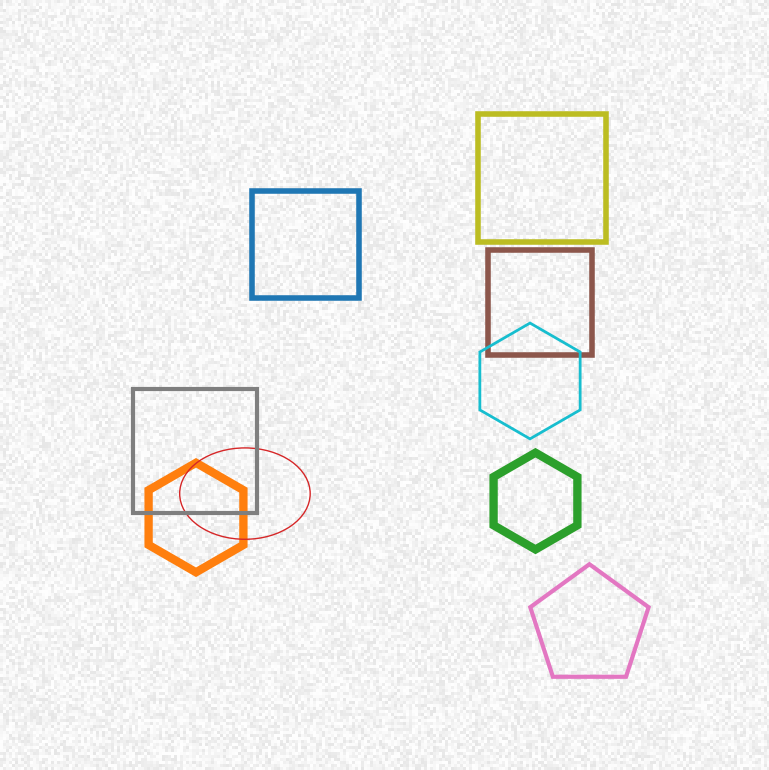[{"shape": "square", "thickness": 2, "radius": 0.35, "center": [0.397, 0.683]}, {"shape": "hexagon", "thickness": 3, "radius": 0.36, "center": [0.255, 0.328]}, {"shape": "hexagon", "thickness": 3, "radius": 0.31, "center": [0.695, 0.349]}, {"shape": "oval", "thickness": 0.5, "radius": 0.42, "center": [0.318, 0.359]}, {"shape": "square", "thickness": 2, "radius": 0.34, "center": [0.701, 0.607]}, {"shape": "pentagon", "thickness": 1.5, "radius": 0.4, "center": [0.765, 0.186]}, {"shape": "square", "thickness": 1.5, "radius": 0.4, "center": [0.253, 0.414]}, {"shape": "square", "thickness": 2, "radius": 0.42, "center": [0.704, 0.768]}, {"shape": "hexagon", "thickness": 1, "radius": 0.38, "center": [0.688, 0.505]}]